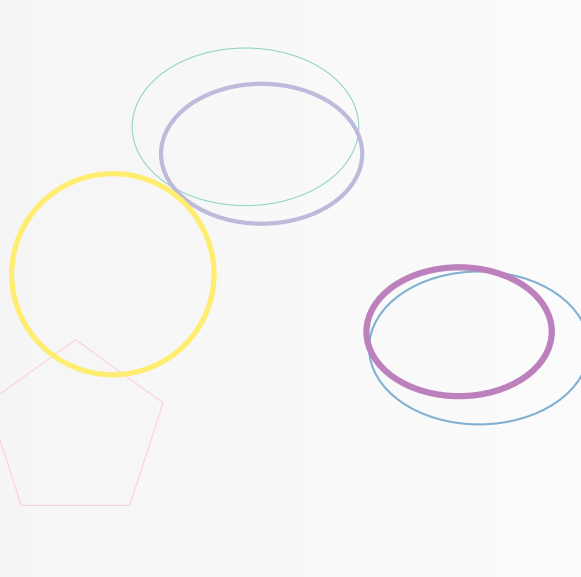[{"shape": "oval", "thickness": 0.5, "radius": 0.97, "center": [0.422, 0.78]}, {"shape": "oval", "thickness": 2, "radius": 0.87, "center": [0.45, 0.733]}, {"shape": "oval", "thickness": 1, "radius": 0.95, "center": [0.824, 0.397]}, {"shape": "pentagon", "thickness": 0.5, "radius": 0.79, "center": [0.13, 0.252]}, {"shape": "oval", "thickness": 3, "radius": 0.8, "center": [0.79, 0.425]}, {"shape": "circle", "thickness": 2.5, "radius": 0.87, "center": [0.194, 0.524]}]